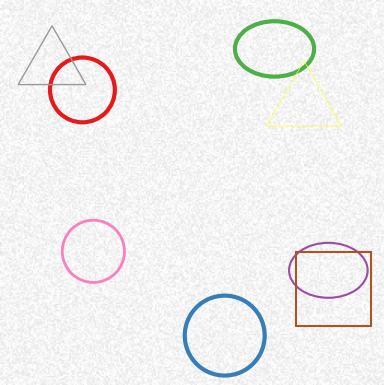[{"shape": "circle", "thickness": 3, "radius": 0.42, "center": [0.214, 0.766]}, {"shape": "circle", "thickness": 3, "radius": 0.52, "center": [0.584, 0.128]}, {"shape": "oval", "thickness": 3, "radius": 0.51, "center": [0.713, 0.873]}, {"shape": "oval", "thickness": 1.5, "radius": 0.51, "center": [0.853, 0.298]}, {"shape": "triangle", "thickness": 0.5, "radius": 0.56, "center": [0.79, 0.729]}, {"shape": "square", "thickness": 1.5, "radius": 0.48, "center": [0.866, 0.249]}, {"shape": "circle", "thickness": 2, "radius": 0.4, "center": [0.243, 0.347]}, {"shape": "triangle", "thickness": 1, "radius": 0.51, "center": [0.135, 0.831]}]